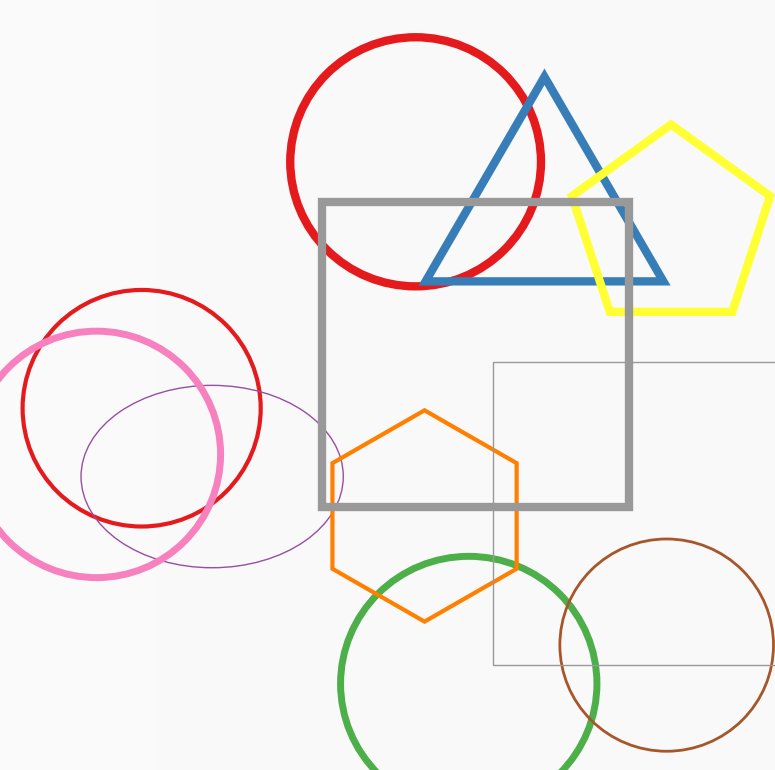[{"shape": "circle", "thickness": 3, "radius": 0.81, "center": [0.536, 0.79]}, {"shape": "circle", "thickness": 1.5, "radius": 0.77, "center": [0.183, 0.47]}, {"shape": "triangle", "thickness": 3, "radius": 0.89, "center": [0.703, 0.723]}, {"shape": "circle", "thickness": 2.5, "radius": 0.83, "center": [0.605, 0.112]}, {"shape": "oval", "thickness": 0.5, "radius": 0.85, "center": [0.274, 0.381]}, {"shape": "hexagon", "thickness": 1.5, "radius": 0.69, "center": [0.548, 0.33]}, {"shape": "pentagon", "thickness": 3, "radius": 0.67, "center": [0.866, 0.704]}, {"shape": "circle", "thickness": 1, "radius": 0.69, "center": [0.86, 0.162]}, {"shape": "circle", "thickness": 2.5, "radius": 0.8, "center": [0.125, 0.41]}, {"shape": "square", "thickness": 3, "radius": 0.99, "center": [0.613, 0.54]}, {"shape": "square", "thickness": 0.5, "radius": 0.98, "center": [0.832, 0.333]}]